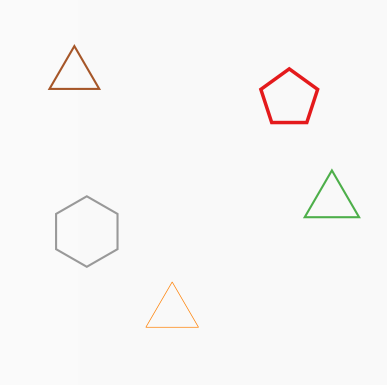[{"shape": "pentagon", "thickness": 2.5, "radius": 0.39, "center": [0.746, 0.744]}, {"shape": "triangle", "thickness": 1.5, "radius": 0.41, "center": [0.857, 0.476]}, {"shape": "triangle", "thickness": 0.5, "radius": 0.39, "center": [0.444, 0.189]}, {"shape": "triangle", "thickness": 1.5, "radius": 0.37, "center": [0.192, 0.806]}, {"shape": "hexagon", "thickness": 1.5, "radius": 0.46, "center": [0.224, 0.399]}]